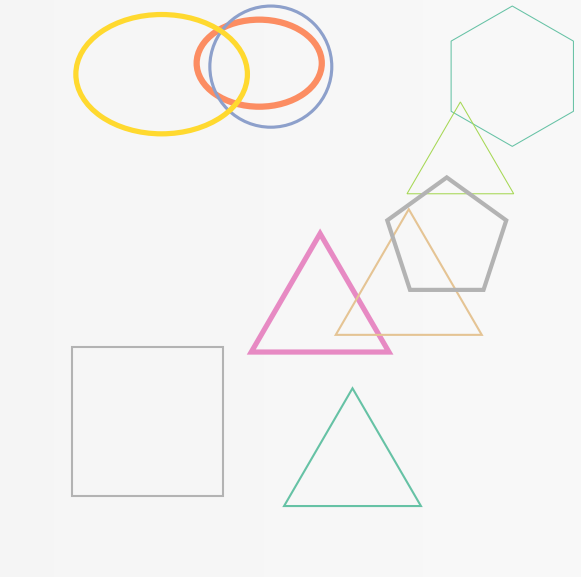[{"shape": "hexagon", "thickness": 0.5, "radius": 0.61, "center": [0.881, 0.867]}, {"shape": "triangle", "thickness": 1, "radius": 0.68, "center": [0.606, 0.191]}, {"shape": "oval", "thickness": 3, "radius": 0.54, "center": [0.446, 0.89]}, {"shape": "circle", "thickness": 1.5, "radius": 0.52, "center": [0.466, 0.884]}, {"shape": "triangle", "thickness": 2.5, "radius": 0.68, "center": [0.551, 0.458]}, {"shape": "triangle", "thickness": 0.5, "radius": 0.53, "center": [0.792, 0.717]}, {"shape": "oval", "thickness": 2.5, "radius": 0.74, "center": [0.278, 0.871]}, {"shape": "triangle", "thickness": 1, "radius": 0.73, "center": [0.703, 0.492]}, {"shape": "square", "thickness": 1, "radius": 0.65, "center": [0.253, 0.269]}, {"shape": "pentagon", "thickness": 2, "radius": 0.54, "center": [0.769, 0.584]}]